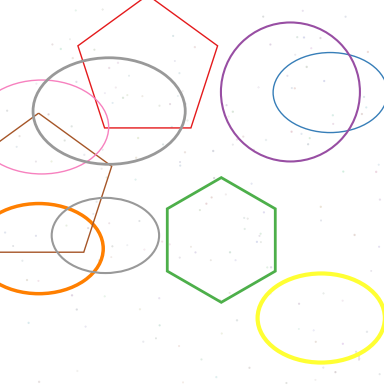[{"shape": "pentagon", "thickness": 1, "radius": 0.95, "center": [0.384, 0.822]}, {"shape": "oval", "thickness": 1, "radius": 0.74, "center": [0.858, 0.76]}, {"shape": "hexagon", "thickness": 2, "radius": 0.81, "center": [0.575, 0.377]}, {"shape": "circle", "thickness": 1.5, "radius": 0.9, "center": [0.754, 0.761]}, {"shape": "oval", "thickness": 2.5, "radius": 0.84, "center": [0.101, 0.354]}, {"shape": "oval", "thickness": 3, "radius": 0.83, "center": [0.834, 0.174]}, {"shape": "pentagon", "thickness": 1, "radius": 1.0, "center": [0.1, 0.506]}, {"shape": "oval", "thickness": 1, "radius": 0.87, "center": [0.108, 0.67]}, {"shape": "oval", "thickness": 2, "radius": 0.99, "center": [0.283, 0.712]}, {"shape": "oval", "thickness": 1.5, "radius": 0.7, "center": [0.274, 0.388]}]